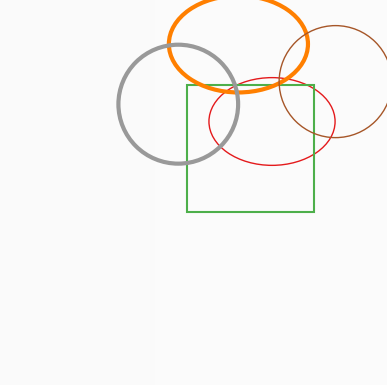[{"shape": "oval", "thickness": 1, "radius": 0.81, "center": [0.702, 0.684]}, {"shape": "square", "thickness": 1.5, "radius": 0.82, "center": [0.646, 0.614]}, {"shape": "oval", "thickness": 3, "radius": 0.9, "center": [0.615, 0.886]}, {"shape": "circle", "thickness": 1, "radius": 0.73, "center": [0.866, 0.788]}, {"shape": "circle", "thickness": 3, "radius": 0.77, "center": [0.46, 0.729]}]